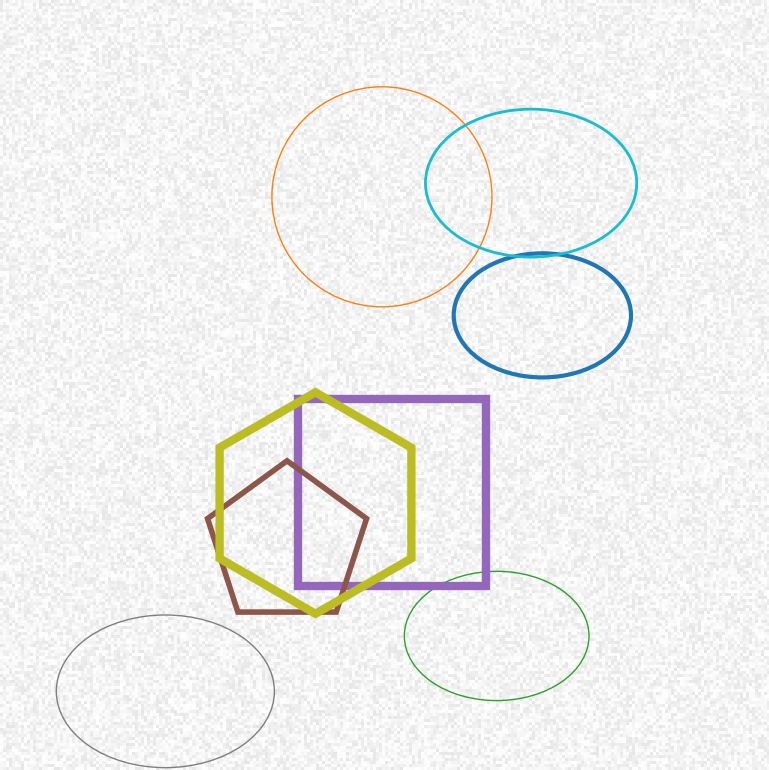[{"shape": "oval", "thickness": 1.5, "radius": 0.58, "center": [0.704, 0.59]}, {"shape": "circle", "thickness": 0.5, "radius": 0.71, "center": [0.496, 0.744]}, {"shape": "oval", "thickness": 0.5, "radius": 0.6, "center": [0.645, 0.174]}, {"shape": "square", "thickness": 3, "radius": 0.61, "center": [0.509, 0.361]}, {"shape": "pentagon", "thickness": 2, "radius": 0.54, "center": [0.373, 0.293]}, {"shape": "oval", "thickness": 0.5, "radius": 0.71, "center": [0.215, 0.102]}, {"shape": "hexagon", "thickness": 3, "radius": 0.72, "center": [0.41, 0.347]}, {"shape": "oval", "thickness": 1, "radius": 0.69, "center": [0.69, 0.762]}]